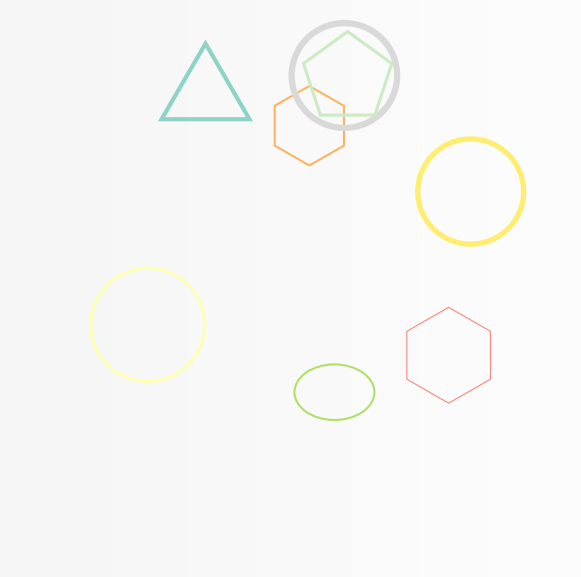[{"shape": "triangle", "thickness": 2, "radius": 0.44, "center": [0.354, 0.836]}, {"shape": "circle", "thickness": 1.5, "radius": 0.49, "center": [0.254, 0.437]}, {"shape": "hexagon", "thickness": 0.5, "radius": 0.41, "center": [0.772, 0.384]}, {"shape": "hexagon", "thickness": 1, "radius": 0.34, "center": [0.532, 0.781]}, {"shape": "oval", "thickness": 1, "radius": 0.34, "center": [0.575, 0.32]}, {"shape": "circle", "thickness": 3, "radius": 0.45, "center": [0.592, 0.868]}, {"shape": "pentagon", "thickness": 1.5, "radius": 0.4, "center": [0.598, 0.864]}, {"shape": "circle", "thickness": 2.5, "radius": 0.46, "center": [0.81, 0.667]}]